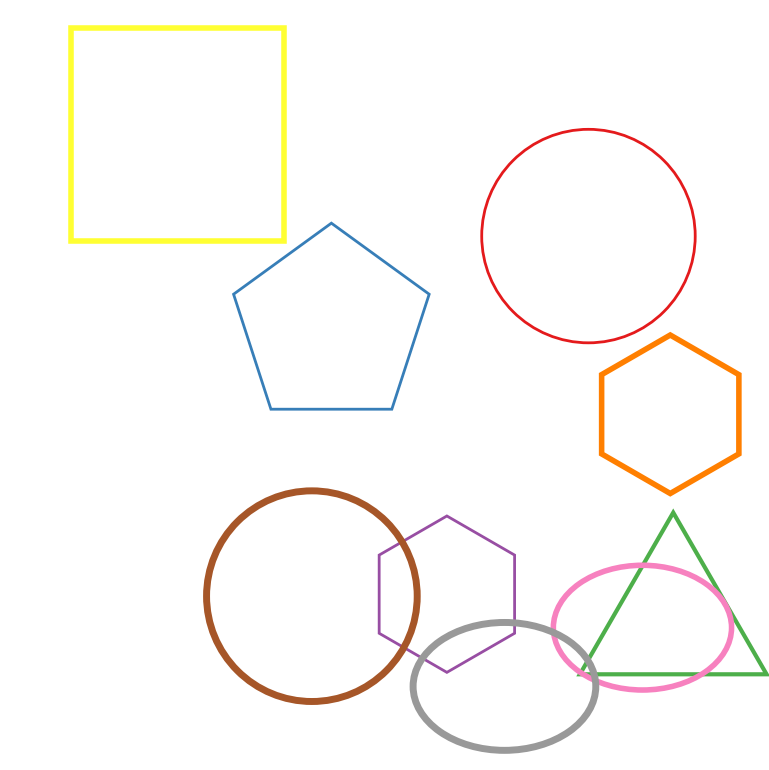[{"shape": "circle", "thickness": 1, "radius": 0.69, "center": [0.764, 0.693]}, {"shape": "pentagon", "thickness": 1, "radius": 0.67, "center": [0.43, 0.577]}, {"shape": "triangle", "thickness": 1.5, "radius": 0.7, "center": [0.874, 0.194]}, {"shape": "hexagon", "thickness": 1, "radius": 0.51, "center": [0.58, 0.228]}, {"shape": "hexagon", "thickness": 2, "radius": 0.51, "center": [0.87, 0.462]}, {"shape": "square", "thickness": 2, "radius": 0.69, "center": [0.23, 0.825]}, {"shape": "circle", "thickness": 2.5, "radius": 0.68, "center": [0.405, 0.226]}, {"shape": "oval", "thickness": 2, "radius": 0.58, "center": [0.834, 0.185]}, {"shape": "oval", "thickness": 2.5, "radius": 0.59, "center": [0.655, 0.109]}]